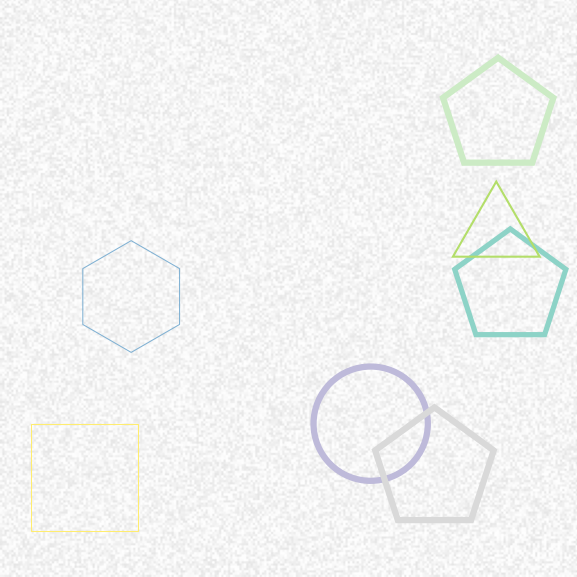[{"shape": "pentagon", "thickness": 2.5, "radius": 0.51, "center": [0.884, 0.502]}, {"shape": "circle", "thickness": 3, "radius": 0.49, "center": [0.642, 0.265]}, {"shape": "hexagon", "thickness": 0.5, "radius": 0.48, "center": [0.227, 0.486]}, {"shape": "triangle", "thickness": 1, "radius": 0.43, "center": [0.859, 0.598]}, {"shape": "pentagon", "thickness": 3, "radius": 0.54, "center": [0.752, 0.186]}, {"shape": "pentagon", "thickness": 3, "radius": 0.5, "center": [0.863, 0.799]}, {"shape": "square", "thickness": 0.5, "radius": 0.46, "center": [0.146, 0.172]}]